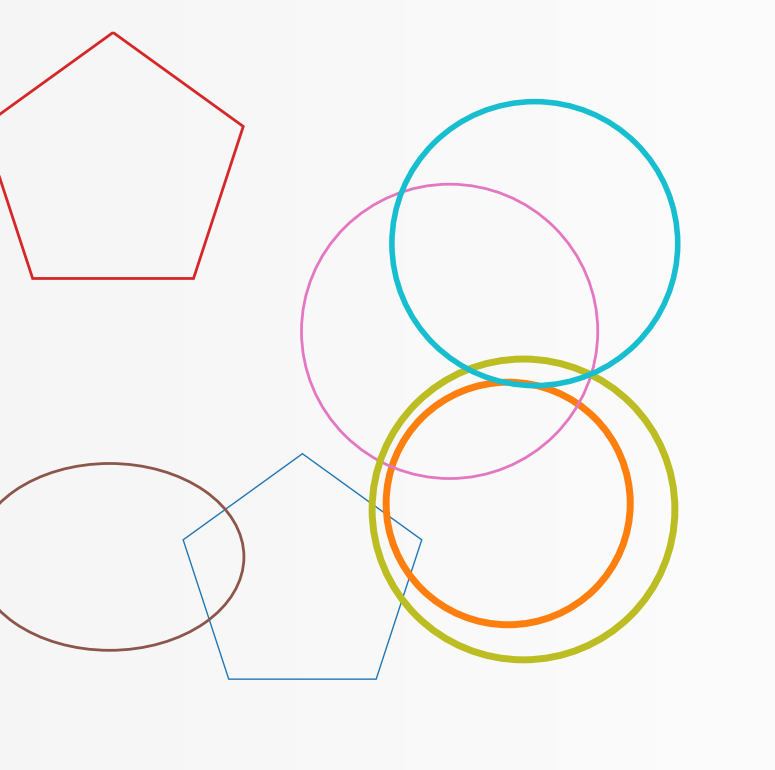[{"shape": "pentagon", "thickness": 0.5, "radius": 0.81, "center": [0.39, 0.249]}, {"shape": "circle", "thickness": 2.5, "radius": 0.79, "center": [0.656, 0.346]}, {"shape": "pentagon", "thickness": 1, "radius": 0.88, "center": [0.146, 0.781]}, {"shape": "oval", "thickness": 1, "radius": 0.87, "center": [0.141, 0.277]}, {"shape": "circle", "thickness": 1, "radius": 0.96, "center": [0.58, 0.57]}, {"shape": "circle", "thickness": 2.5, "radius": 0.98, "center": [0.675, 0.338]}, {"shape": "circle", "thickness": 2, "radius": 0.92, "center": [0.69, 0.684]}]